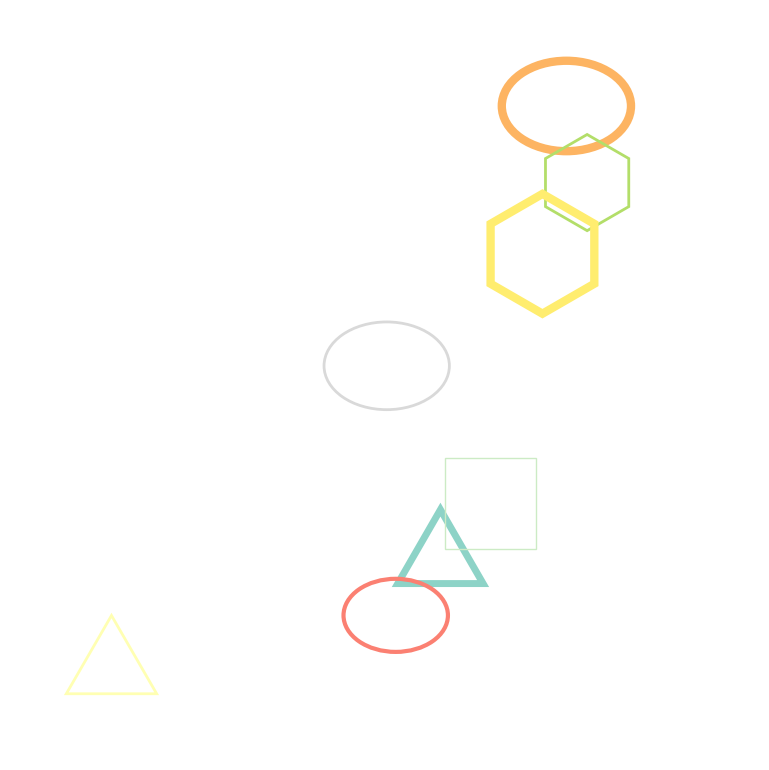[{"shape": "triangle", "thickness": 2.5, "radius": 0.32, "center": [0.572, 0.274]}, {"shape": "triangle", "thickness": 1, "radius": 0.34, "center": [0.145, 0.133]}, {"shape": "oval", "thickness": 1.5, "radius": 0.34, "center": [0.514, 0.201]}, {"shape": "oval", "thickness": 3, "radius": 0.42, "center": [0.736, 0.862]}, {"shape": "hexagon", "thickness": 1, "radius": 0.31, "center": [0.762, 0.763]}, {"shape": "oval", "thickness": 1, "radius": 0.41, "center": [0.502, 0.525]}, {"shape": "square", "thickness": 0.5, "radius": 0.3, "center": [0.637, 0.346]}, {"shape": "hexagon", "thickness": 3, "radius": 0.39, "center": [0.704, 0.67]}]